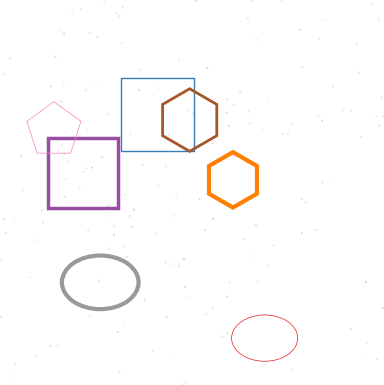[{"shape": "oval", "thickness": 0.5, "radius": 0.43, "center": [0.687, 0.122]}, {"shape": "square", "thickness": 1, "radius": 0.47, "center": [0.41, 0.703]}, {"shape": "square", "thickness": 2.5, "radius": 0.45, "center": [0.216, 0.551]}, {"shape": "hexagon", "thickness": 3, "radius": 0.36, "center": [0.605, 0.533]}, {"shape": "hexagon", "thickness": 2, "radius": 0.41, "center": [0.493, 0.688]}, {"shape": "pentagon", "thickness": 0.5, "radius": 0.37, "center": [0.14, 0.662]}, {"shape": "oval", "thickness": 3, "radius": 0.5, "center": [0.26, 0.267]}]